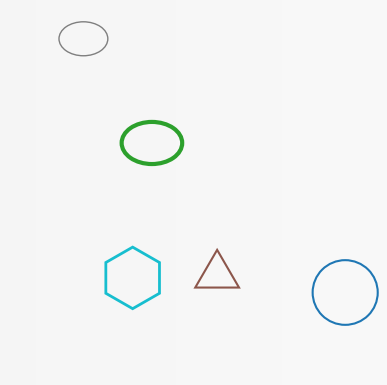[{"shape": "circle", "thickness": 1.5, "radius": 0.42, "center": [0.891, 0.24]}, {"shape": "oval", "thickness": 3, "radius": 0.39, "center": [0.392, 0.629]}, {"shape": "triangle", "thickness": 1.5, "radius": 0.33, "center": [0.56, 0.286]}, {"shape": "oval", "thickness": 1, "radius": 0.32, "center": [0.215, 0.899]}, {"shape": "hexagon", "thickness": 2, "radius": 0.4, "center": [0.342, 0.278]}]